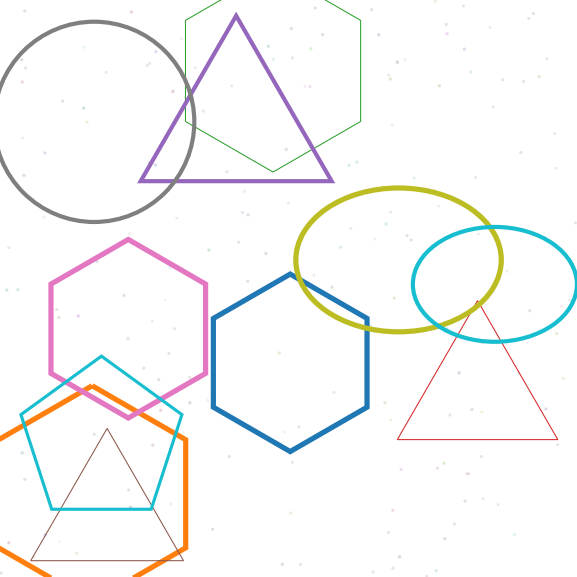[{"shape": "hexagon", "thickness": 2.5, "radius": 0.77, "center": [0.503, 0.371]}, {"shape": "hexagon", "thickness": 2.5, "radius": 0.94, "center": [0.16, 0.144]}, {"shape": "hexagon", "thickness": 0.5, "radius": 0.88, "center": [0.473, 0.876]}, {"shape": "triangle", "thickness": 0.5, "radius": 0.8, "center": [0.827, 0.318]}, {"shape": "triangle", "thickness": 2, "radius": 0.95, "center": [0.409, 0.781]}, {"shape": "triangle", "thickness": 0.5, "radius": 0.76, "center": [0.185, 0.105]}, {"shape": "hexagon", "thickness": 2.5, "radius": 0.77, "center": [0.222, 0.43]}, {"shape": "circle", "thickness": 2, "radius": 0.87, "center": [0.163, 0.788]}, {"shape": "oval", "thickness": 2.5, "radius": 0.89, "center": [0.69, 0.549]}, {"shape": "oval", "thickness": 2, "radius": 0.71, "center": [0.857, 0.507]}, {"shape": "pentagon", "thickness": 1.5, "radius": 0.73, "center": [0.176, 0.236]}]